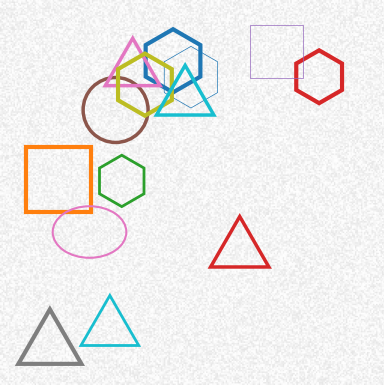[{"shape": "hexagon", "thickness": 3, "radius": 0.41, "center": [0.449, 0.842]}, {"shape": "hexagon", "thickness": 0.5, "radius": 0.4, "center": [0.496, 0.8]}, {"shape": "square", "thickness": 3, "radius": 0.42, "center": [0.152, 0.533]}, {"shape": "hexagon", "thickness": 2, "radius": 0.33, "center": [0.316, 0.53]}, {"shape": "triangle", "thickness": 2.5, "radius": 0.44, "center": [0.623, 0.35]}, {"shape": "hexagon", "thickness": 3, "radius": 0.34, "center": [0.829, 0.801]}, {"shape": "square", "thickness": 0.5, "radius": 0.34, "center": [0.719, 0.867]}, {"shape": "circle", "thickness": 2.5, "radius": 0.42, "center": [0.3, 0.714]}, {"shape": "oval", "thickness": 1.5, "radius": 0.48, "center": [0.233, 0.397]}, {"shape": "triangle", "thickness": 2.5, "radius": 0.41, "center": [0.345, 0.819]}, {"shape": "triangle", "thickness": 3, "radius": 0.47, "center": [0.13, 0.102]}, {"shape": "hexagon", "thickness": 3, "radius": 0.4, "center": [0.376, 0.78]}, {"shape": "triangle", "thickness": 2, "radius": 0.43, "center": [0.285, 0.146]}, {"shape": "triangle", "thickness": 2.5, "radius": 0.43, "center": [0.481, 0.744]}]